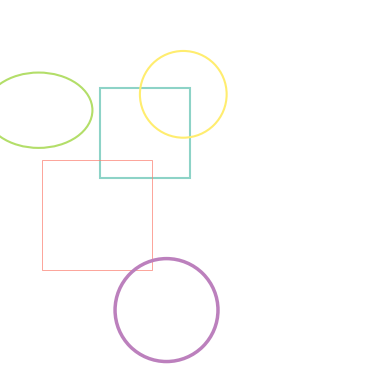[{"shape": "square", "thickness": 1.5, "radius": 0.59, "center": [0.376, 0.654]}, {"shape": "square", "thickness": 0.5, "radius": 0.71, "center": [0.251, 0.442]}, {"shape": "oval", "thickness": 1.5, "radius": 0.7, "center": [0.1, 0.714]}, {"shape": "circle", "thickness": 2.5, "radius": 0.67, "center": [0.433, 0.195]}, {"shape": "circle", "thickness": 1.5, "radius": 0.56, "center": [0.476, 0.755]}]